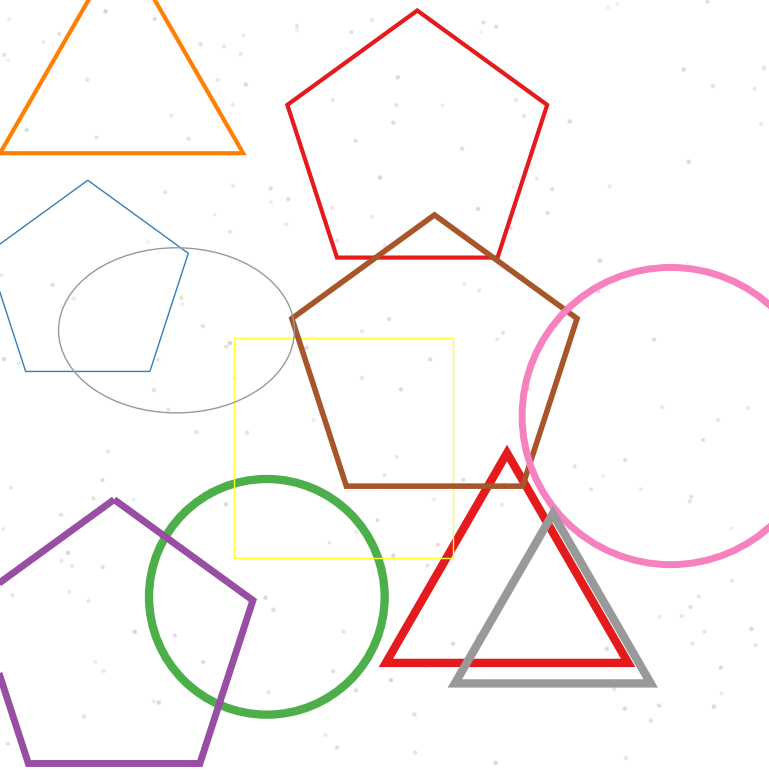[{"shape": "pentagon", "thickness": 1.5, "radius": 0.89, "center": [0.542, 0.809]}, {"shape": "triangle", "thickness": 3, "radius": 0.91, "center": [0.658, 0.23]}, {"shape": "pentagon", "thickness": 0.5, "radius": 0.69, "center": [0.114, 0.629]}, {"shape": "circle", "thickness": 3, "radius": 0.77, "center": [0.347, 0.225]}, {"shape": "pentagon", "thickness": 2.5, "radius": 0.95, "center": [0.148, 0.162]}, {"shape": "triangle", "thickness": 1.5, "radius": 0.91, "center": [0.158, 0.892]}, {"shape": "square", "thickness": 0.5, "radius": 0.71, "center": [0.446, 0.418]}, {"shape": "pentagon", "thickness": 2, "radius": 0.97, "center": [0.564, 0.526]}, {"shape": "circle", "thickness": 2.5, "radius": 0.96, "center": [0.871, 0.46]}, {"shape": "oval", "thickness": 0.5, "radius": 0.77, "center": [0.229, 0.571]}, {"shape": "triangle", "thickness": 3, "radius": 0.73, "center": [0.718, 0.186]}]